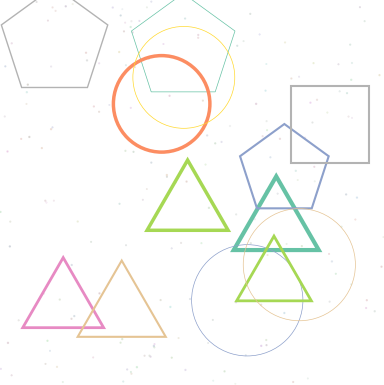[{"shape": "pentagon", "thickness": 0.5, "radius": 0.71, "center": [0.476, 0.876]}, {"shape": "triangle", "thickness": 3, "radius": 0.64, "center": [0.717, 0.414]}, {"shape": "circle", "thickness": 2.5, "radius": 0.63, "center": [0.42, 0.73]}, {"shape": "circle", "thickness": 0.5, "radius": 0.72, "center": [0.642, 0.22]}, {"shape": "pentagon", "thickness": 1.5, "radius": 0.61, "center": [0.739, 0.557]}, {"shape": "triangle", "thickness": 2, "radius": 0.61, "center": [0.164, 0.21]}, {"shape": "triangle", "thickness": 2.5, "radius": 0.61, "center": [0.487, 0.463]}, {"shape": "triangle", "thickness": 2, "radius": 0.56, "center": [0.712, 0.275]}, {"shape": "circle", "thickness": 0.5, "radius": 0.66, "center": [0.477, 0.799]}, {"shape": "triangle", "thickness": 1.5, "radius": 0.66, "center": [0.316, 0.191]}, {"shape": "circle", "thickness": 0.5, "radius": 0.73, "center": [0.777, 0.313]}, {"shape": "square", "thickness": 1.5, "radius": 0.5, "center": [0.857, 0.677]}, {"shape": "pentagon", "thickness": 1, "radius": 0.73, "center": [0.142, 0.89]}]